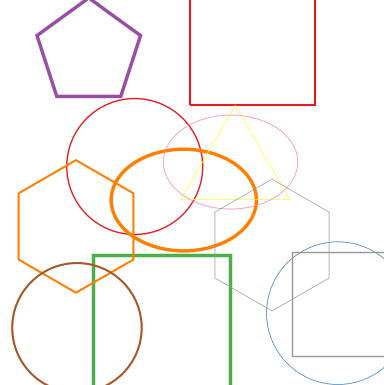[{"shape": "circle", "thickness": 1, "radius": 0.88, "center": [0.35, 0.568]}, {"shape": "square", "thickness": 1.5, "radius": 0.82, "center": [0.656, 0.89]}, {"shape": "circle", "thickness": 0.5, "radius": 0.93, "center": [0.878, 0.187]}, {"shape": "square", "thickness": 2.5, "radius": 0.89, "center": [0.42, 0.159]}, {"shape": "pentagon", "thickness": 2.5, "radius": 0.71, "center": [0.231, 0.864]}, {"shape": "hexagon", "thickness": 1.5, "radius": 0.86, "center": [0.197, 0.412]}, {"shape": "oval", "thickness": 2.5, "radius": 0.94, "center": [0.477, 0.48]}, {"shape": "triangle", "thickness": 0.5, "radius": 0.82, "center": [0.611, 0.563]}, {"shape": "circle", "thickness": 1.5, "radius": 0.84, "center": [0.2, 0.149]}, {"shape": "oval", "thickness": 0.5, "radius": 0.87, "center": [0.599, 0.579]}, {"shape": "square", "thickness": 1, "radius": 0.67, "center": [0.894, 0.211]}, {"shape": "hexagon", "thickness": 0.5, "radius": 0.86, "center": [0.707, 0.363]}]